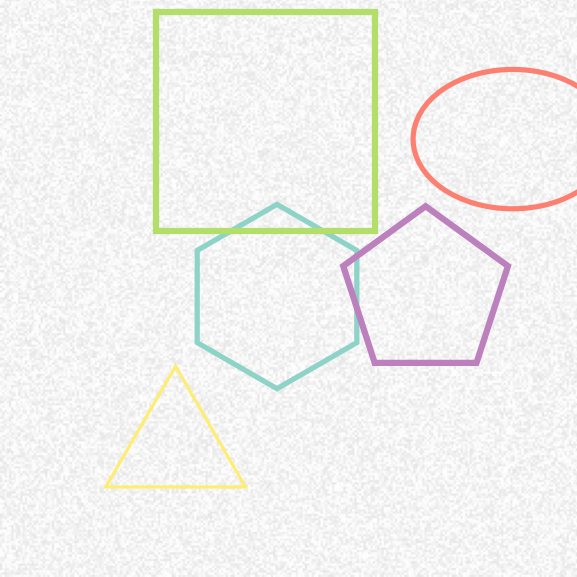[{"shape": "hexagon", "thickness": 2.5, "radius": 0.8, "center": [0.48, 0.486]}, {"shape": "oval", "thickness": 2.5, "radius": 0.86, "center": [0.888, 0.758]}, {"shape": "square", "thickness": 3, "radius": 0.95, "center": [0.46, 0.789]}, {"shape": "pentagon", "thickness": 3, "radius": 0.75, "center": [0.737, 0.492]}, {"shape": "triangle", "thickness": 1.5, "radius": 0.7, "center": [0.304, 0.226]}]